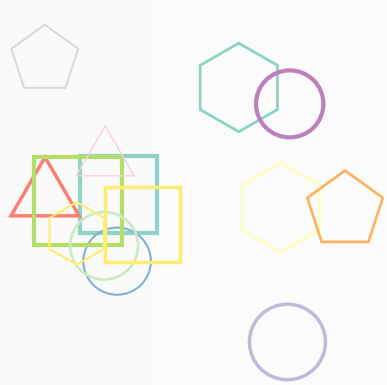[{"shape": "hexagon", "thickness": 2, "radius": 0.58, "center": [0.616, 0.773]}, {"shape": "square", "thickness": 3, "radius": 0.5, "center": [0.305, 0.495]}, {"shape": "hexagon", "thickness": 1.5, "radius": 0.58, "center": [0.724, 0.461]}, {"shape": "circle", "thickness": 2.5, "radius": 0.49, "center": [0.742, 0.112]}, {"shape": "triangle", "thickness": 2.5, "radius": 0.51, "center": [0.116, 0.49]}, {"shape": "circle", "thickness": 1.5, "radius": 0.44, "center": [0.302, 0.322]}, {"shape": "pentagon", "thickness": 2, "radius": 0.51, "center": [0.89, 0.455]}, {"shape": "square", "thickness": 3, "radius": 0.57, "center": [0.202, 0.478]}, {"shape": "triangle", "thickness": 1, "radius": 0.43, "center": [0.271, 0.586]}, {"shape": "pentagon", "thickness": 1.5, "radius": 0.45, "center": [0.116, 0.845]}, {"shape": "circle", "thickness": 3, "radius": 0.44, "center": [0.748, 0.73]}, {"shape": "circle", "thickness": 2, "radius": 0.44, "center": [0.269, 0.362]}, {"shape": "hexagon", "thickness": 1.5, "radius": 0.41, "center": [0.198, 0.394]}, {"shape": "square", "thickness": 2.5, "radius": 0.49, "center": [0.367, 0.417]}]